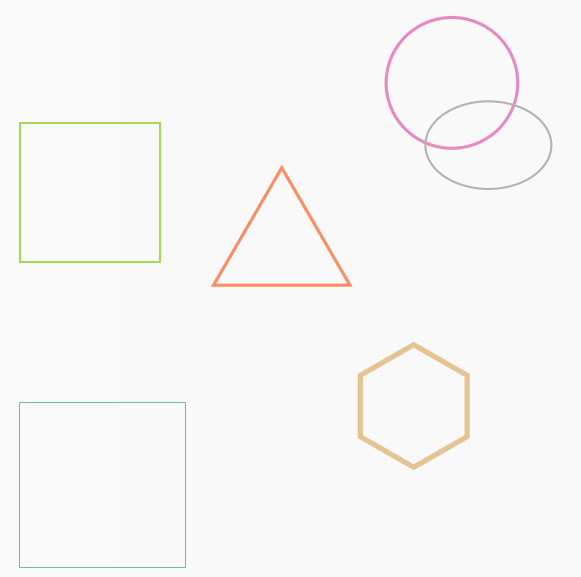[{"shape": "square", "thickness": 0.5, "radius": 0.71, "center": [0.175, 0.16]}, {"shape": "triangle", "thickness": 1.5, "radius": 0.68, "center": [0.485, 0.573]}, {"shape": "circle", "thickness": 1.5, "radius": 0.57, "center": [0.778, 0.856]}, {"shape": "square", "thickness": 1, "radius": 0.6, "center": [0.154, 0.666]}, {"shape": "hexagon", "thickness": 2.5, "radius": 0.53, "center": [0.712, 0.296]}, {"shape": "oval", "thickness": 1, "radius": 0.54, "center": [0.84, 0.748]}]